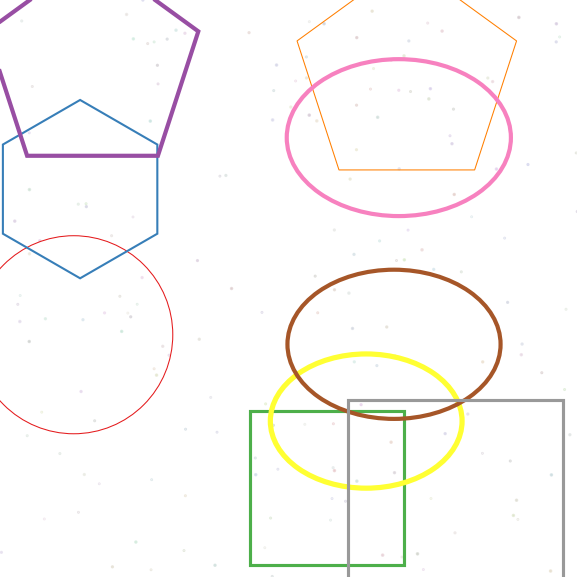[{"shape": "circle", "thickness": 0.5, "radius": 0.86, "center": [0.128, 0.419]}, {"shape": "hexagon", "thickness": 1, "radius": 0.77, "center": [0.139, 0.672]}, {"shape": "square", "thickness": 1.5, "radius": 0.67, "center": [0.566, 0.154]}, {"shape": "pentagon", "thickness": 2, "radius": 0.96, "center": [0.16, 0.885]}, {"shape": "pentagon", "thickness": 0.5, "radius": 1.0, "center": [0.704, 0.867]}, {"shape": "oval", "thickness": 2.5, "radius": 0.83, "center": [0.634, 0.27]}, {"shape": "oval", "thickness": 2, "radius": 0.92, "center": [0.682, 0.403]}, {"shape": "oval", "thickness": 2, "radius": 0.97, "center": [0.691, 0.761]}, {"shape": "square", "thickness": 1.5, "radius": 0.93, "center": [0.789, 0.122]}]